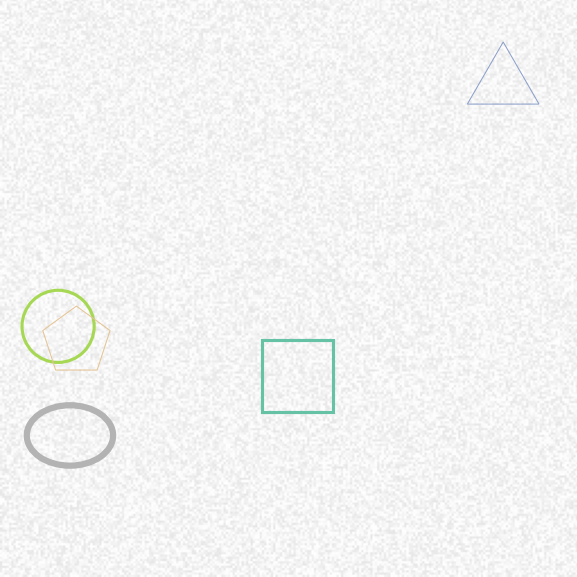[{"shape": "square", "thickness": 1.5, "radius": 0.31, "center": [0.515, 0.348]}, {"shape": "triangle", "thickness": 0.5, "radius": 0.36, "center": [0.871, 0.855]}, {"shape": "circle", "thickness": 1.5, "radius": 0.31, "center": [0.101, 0.434]}, {"shape": "pentagon", "thickness": 0.5, "radius": 0.31, "center": [0.132, 0.408]}, {"shape": "oval", "thickness": 3, "radius": 0.37, "center": [0.121, 0.245]}]